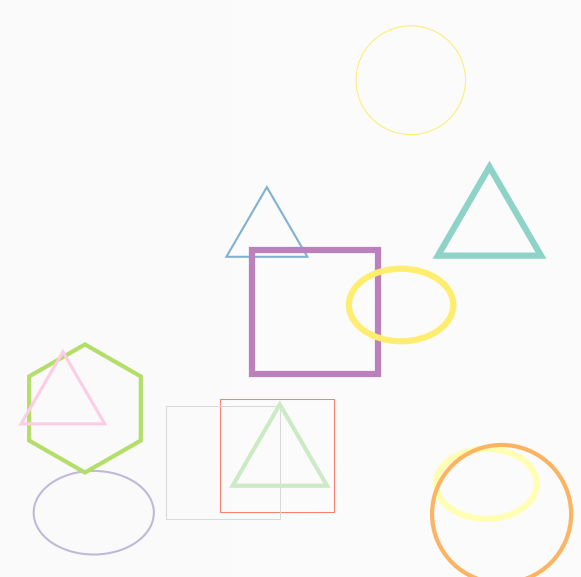[{"shape": "triangle", "thickness": 3, "radius": 0.51, "center": [0.842, 0.608]}, {"shape": "oval", "thickness": 3, "radius": 0.43, "center": [0.837, 0.161]}, {"shape": "oval", "thickness": 1, "radius": 0.52, "center": [0.161, 0.111]}, {"shape": "square", "thickness": 0.5, "radius": 0.49, "center": [0.477, 0.21]}, {"shape": "triangle", "thickness": 1, "radius": 0.4, "center": [0.459, 0.595]}, {"shape": "circle", "thickness": 2, "radius": 0.6, "center": [0.863, 0.109]}, {"shape": "hexagon", "thickness": 2, "radius": 0.55, "center": [0.146, 0.292]}, {"shape": "triangle", "thickness": 1.5, "radius": 0.42, "center": [0.108, 0.307]}, {"shape": "square", "thickness": 0.5, "radius": 0.49, "center": [0.383, 0.198]}, {"shape": "square", "thickness": 3, "radius": 0.54, "center": [0.542, 0.459]}, {"shape": "triangle", "thickness": 2, "radius": 0.47, "center": [0.481, 0.205]}, {"shape": "oval", "thickness": 3, "radius": 0.45, "center": [0.69, 0.471]}, {"shape": "circle", "thickness": 0.5, "radius": 0.47, "center": [0.707, 0.86]}]